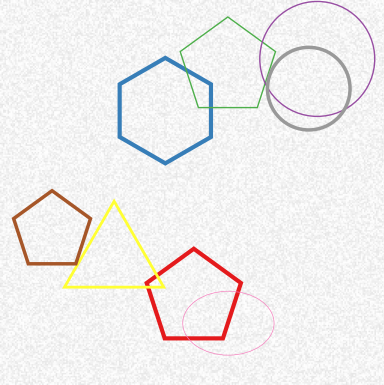[{"shape": "pentagon", "thickness": 3, "radius": 0.64, "center": [0.503, 0.225]}, {"shape": "hexagon", "thickness": 3, "radius": 0.68, "center": [0.429, 0.713]}, {"shape": "pentagon", "thickness": 1, "radius": 0.65, "center": [0.592, 0.826]}, {"shape": "circle", "thickness": 1, "radius": 0.75, "center": [0.824, 0.847]}, {"shape": "triangle", "thickness": 2, "radius": 0.74, "center": [0.296, 0.329]}, {"shape": "pentagon", "thickness": 2.5, "radius": 0.52, "center": [0.135, 0.4]}, {"shape": "oval", "thickness": 0.5, "radius": 0.59, "center": [0.593, 0.161]}, {"shape": "circle", "thickness": 2.5, "radius": 0.54, "center": [0.802, 0.77]}]